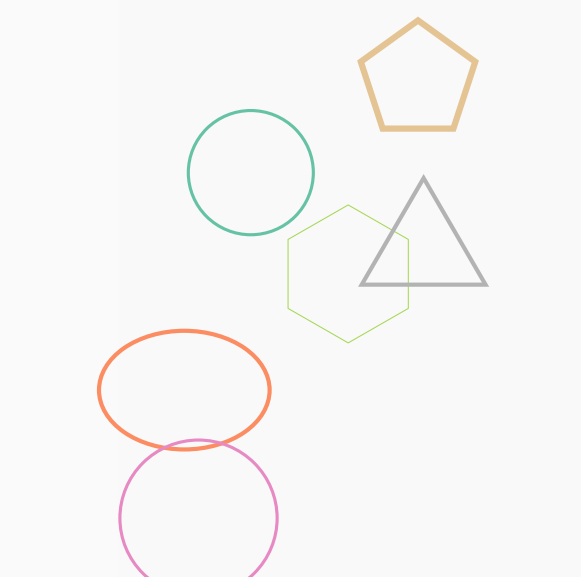[{"shape": "circle", "thickness": 1.5, "radius": 0.54, "center": [0.432, 0.7]}, {"shape": "oval", "thickness": 2, "radius": 0.73, "center": [0.317, 0.324]}, {"shape": "circle", "thickness": 1.5, "radius": 0.68, "center": [0.342, 0.102]}, {"shape": "hexagon", "thickness": 0.5, "radius": 0.6, "center": [0.599, 0.525]}, {"shape": "pentagon", "thickness": 3, "radius": 0.52, "center": [0.719, 0.86]}, {"shape": "triangle", "thickness": 2, "radius": 0.62, "center": [0.729, 0.568]}]